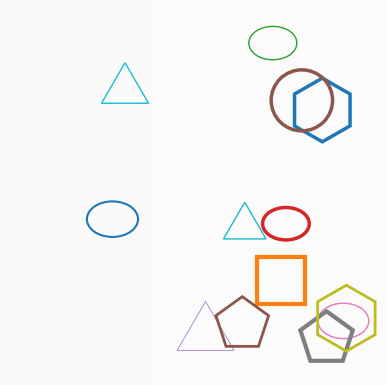[{"shape": "hexagon", "thickness": 2.5, "radius": 0.41, "center": [0.832, 0.714]}, {"shape": "oval", "thickness": 1.5, "radius": 0.33, "center": [0.29, 0.431]}, {"shape": "square", "thickness": 3, "radius": 0.31, "center": [0.726, 0.272]}, {"shape": "oval", "thickness": 1, "radius": 0.31, "center": [0.704, 0.888]}, {"shape": "oval", "thickness": 2.5, "radius": 0.3, "center": [0.738, 0.419]}, {"shape": "triangle", "thickness": 0.5, "radius": 0.42, "center": [0.53, 0.132]}, {"shape": "circle", "thickness": 2.5, "radius": 0.4, "center": [0.779, 0.739]}, {"shape": "pentagon", "thickness": 2, "radius": 0.36, "center": [0.625, 0.158]}, {"shape": "oval", "thickness": 1, "radius": 0.33, "center": [0.886, 0.167]}, {"shape": "pentagon", "thickness": 3, "radius": 0.36, "center": [0.843, 0.12]}, {"shape": "hexagon", "thickness": 2, "radius": 0.43, "center": [0.894, 0.174]}, {"shape": "triangle", "thickness": 1, "radius": 0.32, "center": [0.632, 0.411]}, {"shape": "triangle", "thickness": 1, "radius": 0.35, "center": [0.323, 0.767]}]